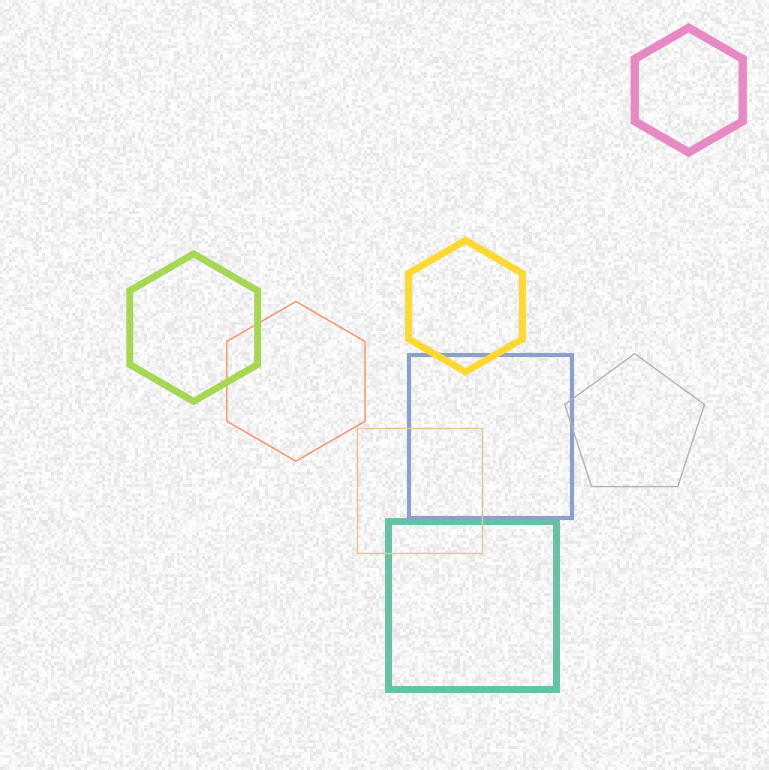[{"shape": "square", "thickness": 2.5, "radius": 0.55, "center": [0.613, 0.214]}, {"shape": "hexagon", "thickness": 0.5, "radius": 0.52, "center": [0.384, 0.505]}, {"shape": "square", "thickness": 1.5, "radius": 0.53, "center": [0.637, 0.433]}, {"shape": "hexagon", "thickness": 3, "radius": 0.4, "center": [0.894, 0.883]}, {"shape": "hexagon", "thickness": 2.5, "radius": 0.48, "center": [0.252, 0.575]}, {"shape": "hexagon", "thickness": 2.5, "radius": 0.43, "center": [0.605, 0.602]}, {"shape": "square", "thickness": 0.5, "radius": 0.41, "center": [0.545, 0.363]}, {"shape": "pentagon", "thickness": 0.5, "radius": 0.48, "center": [0.824, 0.445]}]